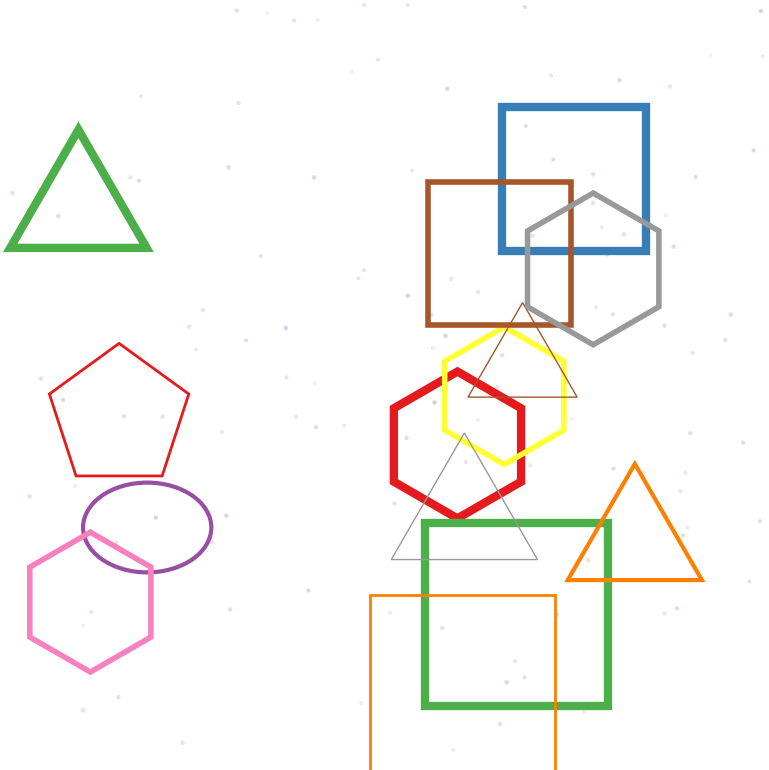[{"shape": "pentagon", "thickness": 1, "radius": 0.48, "center": [0.155, 0.459]}, {"shape": "hexagon", "thickness": 3, "radius": 0.48, "center": [0.594, 0.422]}, {"shape": "square", "thickness": 3, "radius": 0.47, "center": [0.745, 0.767]}, {"shape": "square", "thickness": 3, "radius": 0.59, "center": [0.671, 0.201]}, {"shape": "triangle", "thickness": 3, "radius": 0.51, "center": [0.102, 0.729]}, {"shape": "oval", "thickness": 1.5, "radius": 0.42, "center": [0.191, 0.315]}, {"shape": "triangle", "thickness": 1.5, "radius": 0.5, "center": [0.824, 0.297]}, {"shape": "square", "thickness": 1, "radius": 0.6, "center": [0.601, 0.107]}, {"shape": "hexagon", "thickness": 2, "radius": 0.45, "center": [0.655, 0.486]}, {"shape": "triangle", "thickness": 0.5, "radius": 0.41, "center": [0.679, 0.525]}, {"shape": "square", "thickness": 2, "radius": 0.47, "center": [0.649, 0.671]}, {"shape": "hexagon", "thickness": 2, "radius": 0.45, "center": [0.117, 0.218]}, {"shape": "triangle", "thickness": 0.5, "radius": 0.55, "center": [0.603, 0.328]}, {"shape": "hexagon", "thickness": 2, "radius": 0.49, "center": [0.77, 0.651]}]